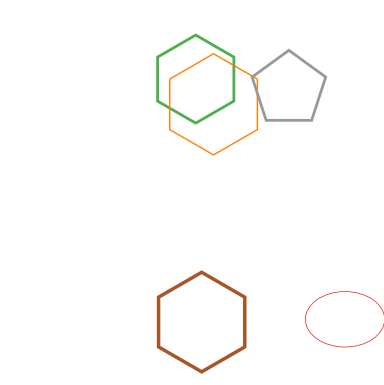[{"shape": "oval", "thickness": 0.5, "radius": 0.51, "center": [0.896, 0.171]}, {"shape": "hexagon", "thickness": 2, "radius": 0.57, "center": [0.508, 0.795]}, {"shape": "hexagon", "thickness": 1, "radius": 0.66, "center": [0.555, 0.729]}, {"shape": "hexagon", "thickness": 2.5, "radius": 0.65, "center": [0.524, 0.164]}, {"shape": "pentagon", "thickness": 2, "radius": 0.5, "center": [0.75, 0.769]}]